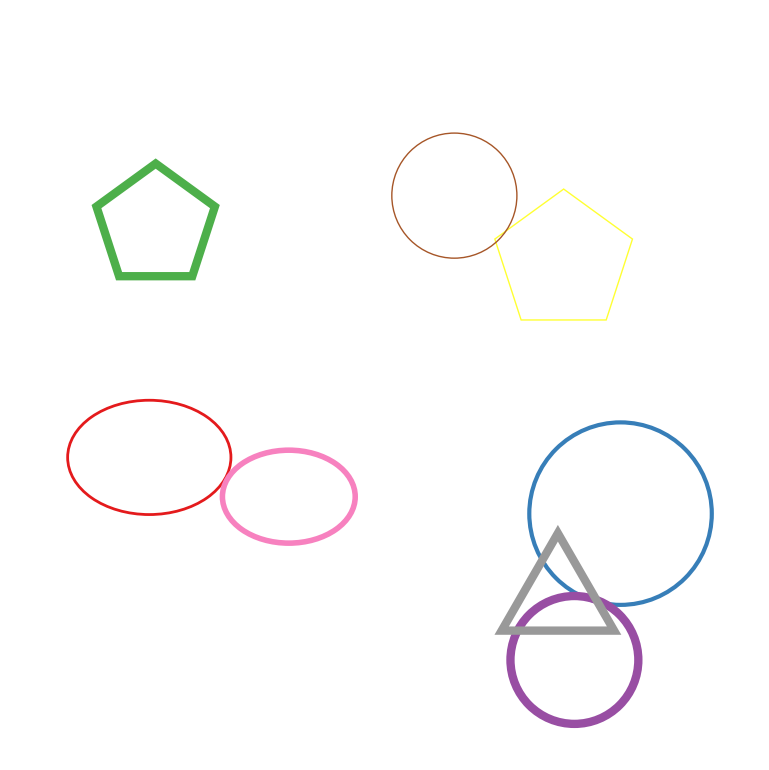[{"shape": "oval", "thickness": 1, "radius": 0.53, "center": [0.194, 0.406]}, {"shape": "circle", "thickness": 1.5, "radius": 0.59, "center": [0.806, 0.333]}, {"shape": "pentagon", "thickness": 3, "radius": 0.4, "center": [0.202, 0.707]}, {"shape": "circle", "thickness": 3, "radius": 0.42, "center": [0.746, 0.143]}, {"shape": "pentagon", "thickness": 0.5, "radius": 0.47, "center": [0.732, 0.66]}, {"shape": "circle", "thickness": 0.5, "radius": 0.41, "center": [0.59, 0.746]}, {"shape": "oval", "thickness": 2, "radius": 0.43, "center": [0.375, 0.355]}, {"shape": "triangle", "thickness": 3, "radius": 0.42, "center": [0.725, 0.223]}]